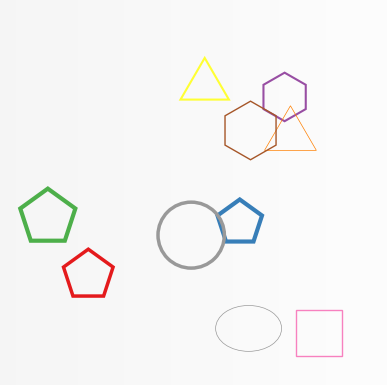[{"shape": "pentagon", "thickness": 2.5, "radius": 0.34, "center": [0.228, 0.285]}, {"shape": "pentagon", "thickness": 3, "radius": 0.3, "center": [0.619, 0.421]}, {"shape": "pentagon", "thickness": 3, "radius": 0.37, "center": [0.123, 0.435]}, {"shape": "hexagon", "thickness": 1.5, "radius": 0.32, "center": [0.734, 0.748]}, {"shape": "triangle", "thickness": 0.5, "radius": 0.39, "center": [0.75, 0.648]}, {"shape": "triangle", "thickness": 1.5, "radius": 0.36, "center": [0.528, 0.777]}, {"shape": "hexagon", "thickness": 1, "radius": 0.38, "center": [0.647, 0.661]}, {"shape": "square", "thickness": 1, "radius": 0.3, "center": [0.824, 0.135]}, {"shape": "circle", "thickness": 2.5, "radius": 0.43, "center": [0.493, 0.389]}, {"shape": "oval", "thickness": 0.5, "radius": 0.43, "center": [0.642, 0.147]}]